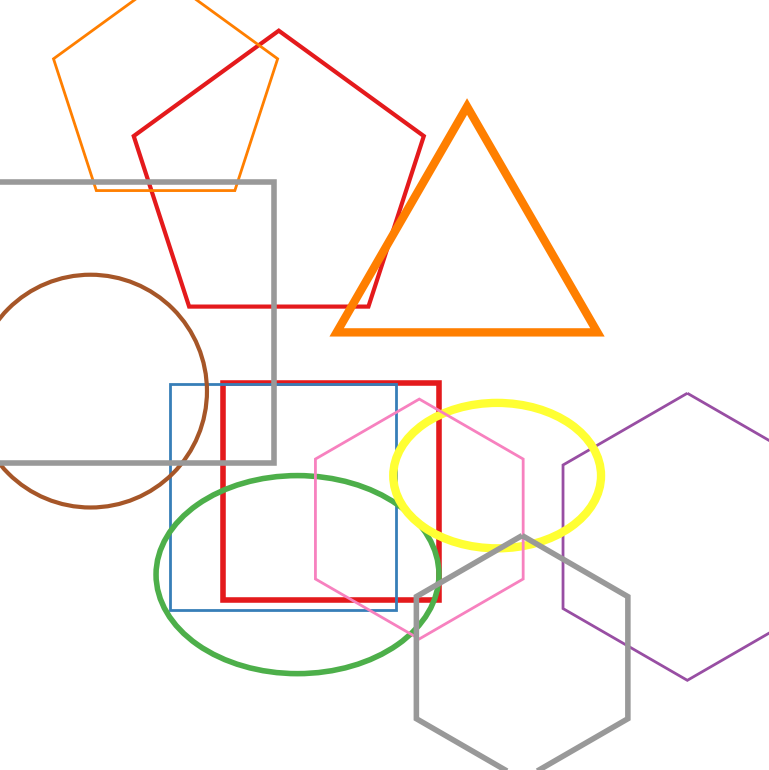[{"shape": "square", "thickness": 2, "radius": 0.7, "center": [0.43, 0.362]}, {"shape": "pentagon", "thickness": 1.5, "radius": 0.99, "center": [0.362, 0.762]}, {"shape": "square", "thickness": 1, "radius": 0.73, "center": [0.367, 0.354]}, {"shape": "oval", "thickness": 2, "radius": 0.92, "center": [0.386, 0.254]}, {"shape": "hexagon", "thickness": 1, "radius": 0.93, "center": [0.893, 0.303]}, {"shape": "pentagon", "thickness": 1, "radius": 0.77, "center": [0.215, 0.876]}, {"shape": "triangle", "thickness": 3, "radius": 0.98, "center": [0.607, 0.666]}, {"shape": "oval", "thickness": 3, "radius": 0.67, "center": [0.646, 0.382]}, {"shape": "circle", "thickness": 1.5, "radius": 0.76, "center": [0.118, 0.492]}, {"shape": "hexagon", "thickness": 1, "radius": 0.78, "center": [0.545, 0.326]}, {"shape": "hexagon", "thickness": 2, "radius": 0.79, "center": [0.678, 0.146]}, {"shape": "square", "thickness": 2, "radius": 0.91, "center": [0.173, 0.581]}]